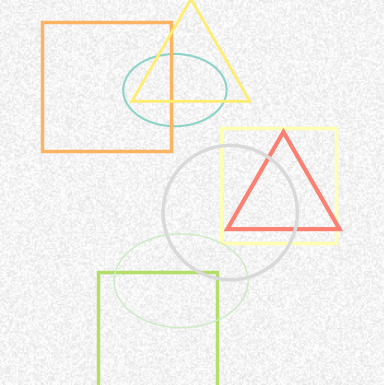[{"shape": "oval", "thickness": 1.5, "radius": 0.67, "center": [0.454, 0.766]}, {"shape": "square", "thickness": 2.5, "radius": 0.75, "center": [0.723, 0.519]}, {"shape": "triangle", "thickness": 3, "radius": 0.84, "center": [0.736, 0.489]}, {"shape": "square", "thickness": 2.5, "radius": 0.84, "center": [0.276, 0.776]}, {"shape": "square", "thickness": 2.5, "radius": 0.77, "center": [0.409, 0.138]}, {"shape": "circle", "thickness": 2.5, "radius": 0.87, "center": [0.598, 0.448]}, {"shape": "oval", "thickness": 1, "radius": 0.87, "center": [0.47, 0.271]}, {"shape": "triangle", "thickness": 2, "radius": 0.88, "center": [0.496, 0.825]}]